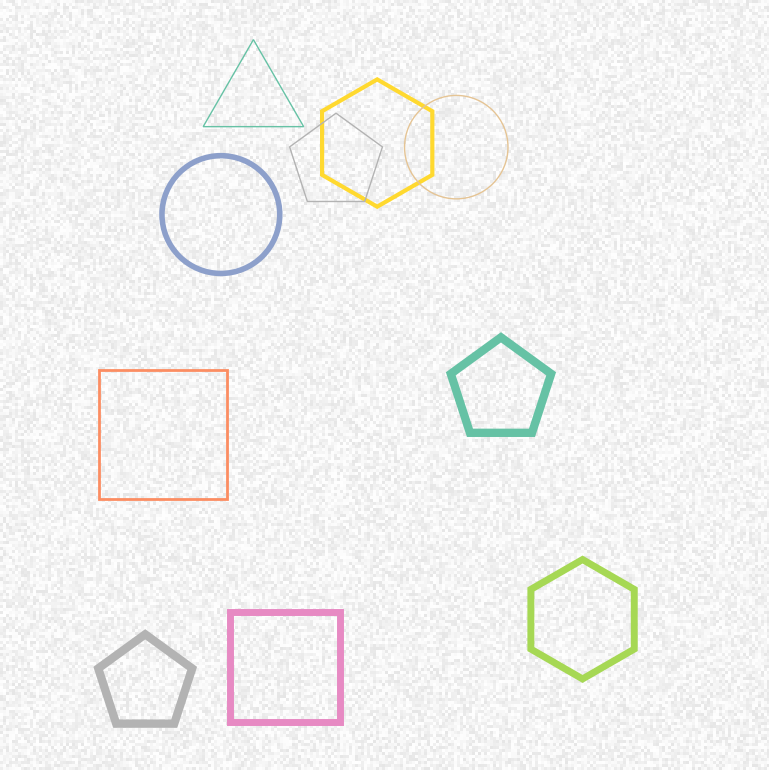[{"shape": "pentagon", "thickness": 3, "radius": 0.34, "center": [0.651, 0.493]}, {"shape": "triangle", "thickness": 0.5, "radius": 0.38, "center": [0.329, 0.873]}, {"shape": "square", "thickness": 1, "radius": 0.42, "center": [0.212, 0.436]}, {"shape": "circle", "thickness": 2, "radius": 0.38, "center": [0.287, 0.721]}, {"shape": "square", "thickness": 2.5, "radius": 0.36, "center": [0.37, 0.134]}, {"shape": "hexagon", "thickness": 2.5, "radius": 0.39, "center": [0.757, 0.196]}, {"shape": "hexagon", "thickness": 1.5, "radius": 0.41, "center": [0.49, 0.814]}, {"shape": "circle", "thickness": 0.5, "radius": 0.34, "center": [0.593, 0.809]}, {"shape": "pentagon", "thickness": 3, "radius": 0.32, "center": [0.189, 0.112]}, {"shape": "pentagon", "thickness": 0.5, "radius": 0.32, "center": [0.436, 0.79]}]